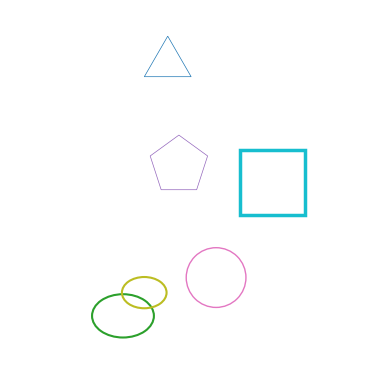[{"shape": "triangle", "thickness": 0.5, "radius": 0.35, "center": [0.436, 0.836]}, {"shape": "oval", "thickness": 1.5, "radius": 0.4, "center": [0.319, 0.18]}, {"shape": "pentagon", "thickness": 0.5, "radius": 0.39, "center": [0.465, 0.571]}, {"shape": "circle", "thickness": 1, "radius": 0.39, "center": [0.561, 0.279]}, {"shape": "oval", "thickness": 1.5, "radius": 0.29, "center": [0.375, 0.24]}, {"shape": "square", "thickness": 2.5, "radius": 0.42, "center": [0.708, 0.526]}]